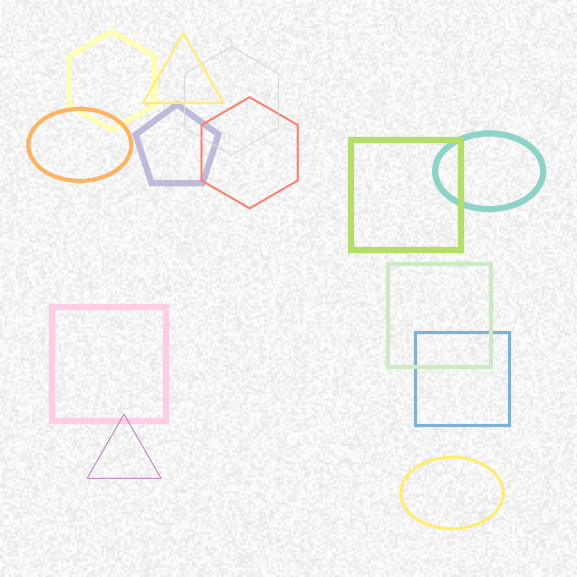[{"shape": "oval", "thickness": 3, "radius": 0.47, "center": [0.847, 0.703]}, {"shape": "hexagon", "thickness": 2.5, "radius": 0.43, "center": [0.194, 0.859]}, {"shape": "pentagon", "thickness": 3, "radius": 0.38, "center": [0.307, 0.743]}, {"shape": "hexagon", "thickness": 1, "radius": 0.48, "center": [0.432, 0.735]}, {"shape": "square", "thickness": 1.5, "radius": 0.4, "center": [0.8, 0.344]}, {"shape": "oval", "thickness": 2, "radius": 0.45, "center": [0.138, 0.748]}, {"shape": "square", "thickness": 3, "radius": 0.48, "center": [0.703, 0.661]}, {"shape": "square", "thickness": 3, "radius": 0.49, "center": [0.189, 0.369]}, {"shape": "hexagon", "thickness": 0.5, "radius": 0.47, "center": [0.401, 0.825]}, {"shape": "triangle", "thickness": 0.5, "radius": 0.37, "center": [0.215, 0.208]}, {"shape": "square", "thickness": 2, "radius": 0.45, "center": [0.761, 0.452]}, {"shape": "triangle", "thickness": 1, "radius": 0.4, "center": [0.317, 0.861]}, {"shape": "oval", "thickness": 1.5, "radius": 0.44, "center": [0.783, 0.145]}]